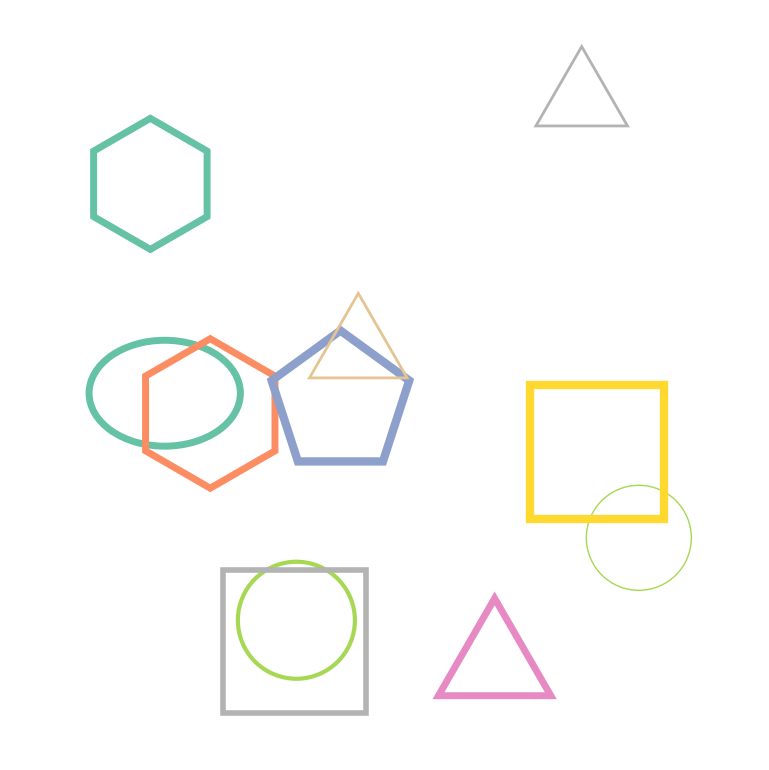[{"shape": "oval", "thickness": 2.5, "radius": 0.49, "center": [0.214, 0.489]}, {"shape": "hexagon", "thickness": 2.5, "radius": 0.43, "center": [0.195, 0.761]}, {"shape": "hexagon", "thickness": 2.5, "radius": 0.49, "center": [0.273, 0.463]}, {"shape": "pentagon", "thickness": 3, "radius": 0.47, "center": [0.442, 0.477]}, {"shape": "triangle", "thickness": 2.5, "radius": 0.42, "center": [0.642, 0.139]}, {"shape": "circle", "thickness": 1.5, "radius": 0.38, "center": [0.385, 0.194]}, {"shape": "circle", "thickness": 0.5, "radius": 0.34, "center": [0.83, 0.302]}, {"shape": "square", "thickness": 3, "radius": 0.43, "center": [0.776, 0.413]}, {"shape": "triangle", "thickness": 1, "radius": 0.37, "center": [0.465, 0.546]}, {"shape": "square", "thickness": 2, "radius": 0.47, "center": [0.383, 0.167]}, {"shape": "triangle", "thickness": 1, "radius": 0.34, "center": [0.755, 0.871]}]